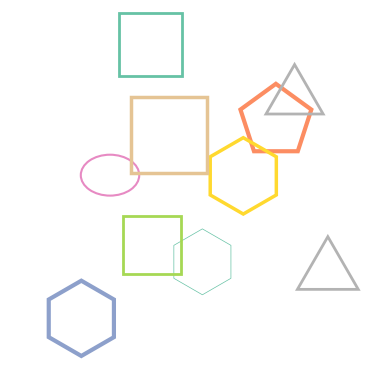[{"shape": "hexagon", "thickness": 0.5, "radius": 0.43, "center": [0.526, 0.32]}, {"shape": "square", "thickness": 2, "radius": 0.41, "center": [0.391, 0.885]}, {"shape": "pentagon", "thickness": 3, "radius": 0.48, "center": [0.717, 0.685]}, {"shape": "hexagon", "thickness": 3, "radius": 0.49, "center": [0.211, 0.173]}, {"shape": "oval", "thickness": 1.5, "radius": 0.38, "center": [0.286, 0.545]}, {"shape": "square", "thickness": 2, "radius": 0.37, "center": [0.395, 0.363]}, {"shape": "hexagon", "thickness": 2.5, "radius": 0.5, "center": [0.632, 0.543]}, {"shape": "square", "thickness": 2.5, "radius": 0.5, "center": [0.439, 0.649]}, {"shape": "triangle", "thickness": 2, "radius": 0.43, "center": [0.765, 0.747]}, {"shape": "triangle", "thickness": 2, "radius": 0.46, "center": [0.852, 0.294]}]